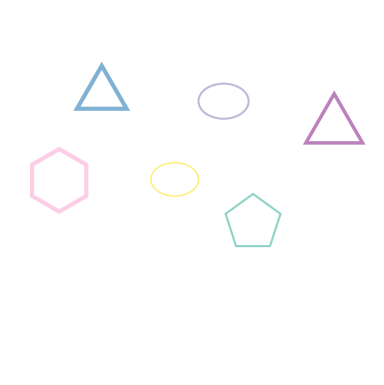[{"shape": "pentagon", "thickness": 1.5, "radius": 0.37, "center": [0.657, 0.421]}, {"shape": "oval", "thickness": 1.5, "radius": 0.33, "center": [0.581, 0.737]}, {"shape": "triangle", "thickness": 3, "radius": 0.37, "center": [0.264, 0.755]}, {"shape": "hexagon", "thickness": 3, "radius": 0.41, "center": [0.154, 0.532]}, {"shape": "triangle", "thickness": 2.5, "radius": 0.43, "center": [0.868, 0.671]}, {"shape": "oval", "thickness": 1, "radius": 0.31, "center": [0.454, 0.534]}]